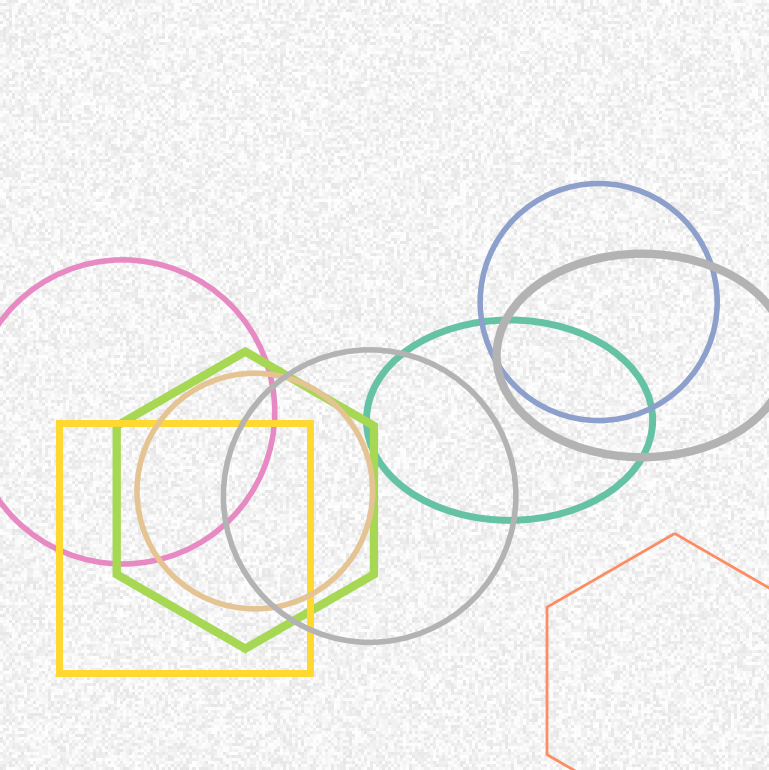[{"shape": "oval", "thickness": 2.5, "radius": 0.93, "center": [0.662, 0.454]}, {"shape": "hexagon", "thickness": 1, "radius": 0.96, "center": [0.876, 0.116]}, {"shape": "circle", "thickness": 2, "radius": 0.77, "center": [0.777, 0.608]}, {"shape": "circle", "thickness": 2, "radius": 0.99, "center": [0.159, 0.465]}, {"shape": "hexagon", "thickness": 3, "radius": 0.96, "center": [0.319, 0.35]}, {"shape": "square", "thickness": 2.5, "radius": 0.81, "center": [0.24, 0.289]}, {"shape": "circle", "thickness": 2, "radius": 0.77, "center": [0.331, 0.362]}, {"shape": "circle", "thickness": 2, "radius": 0.95, "center": [0.48, 0.356]}, {"shape": "oval", "thickness": 3, "radius": 0.94, "center": [0.834, 0.538]}]